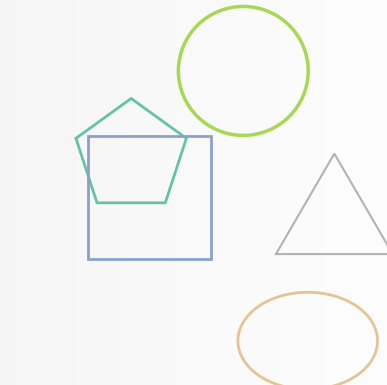[{"shape": "pentagon", "thickness": 2, "radius": 0.75, "center": [0.338, 0.594]}, {"shape": "square", "thickness": 2, "radius": 0.8, "center": [0.385, 0.487]}, {"shape": "circle", "thickness": 2.5, "radius": 0.84, "center": [0.628, 0.816]}, {"shape": "oval", "thickness": 2, "radius": 0.9, "center": [0.794, 0.115]}, {"shape": "triangle", "thickness": 1.5, "radius": 0.87, "center": [0.863, 0.427]}]